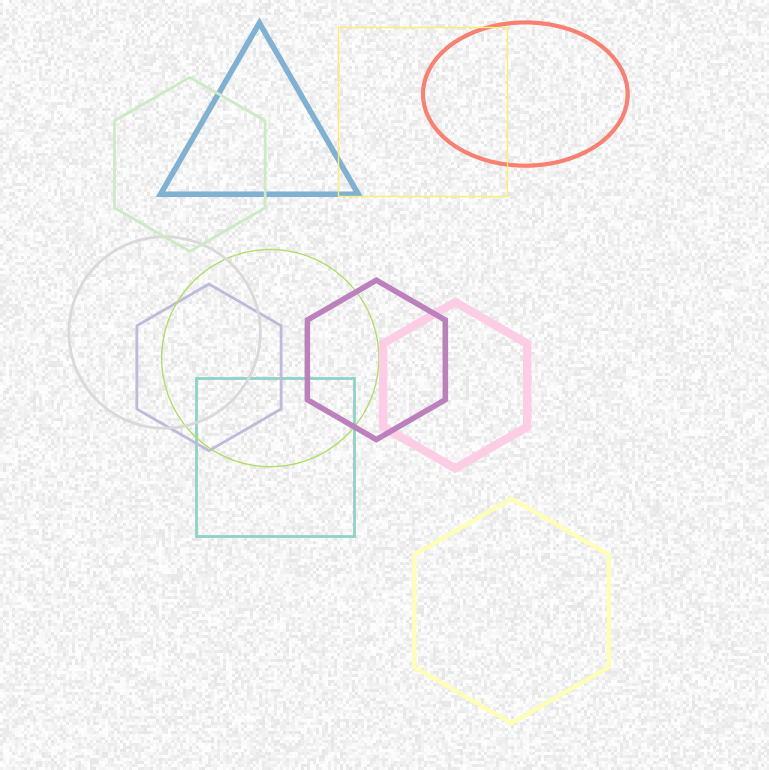[{"shape": "square", "thickness": 1, "radius": 0.51, "center": [0.357, 0.406]}, {"shape": "hexagon", "thickness": 1.5, "radius": 0.73, "center": [0.664, 0.207]}, {"shape": "hexagon", "thickness": 1, "radius": 0.54, "center": [0.271, 0.523]}, {"shape": "oval", "thickness": 1.5, "radius": 0.66, "center": [0.682, 0.878]}, {"shape": "triangle", "thickness": 2, "radius": 0.74, "center": [0.337, 0.822]}, {"shape": "circle", "thickness": 0.5, "radius": 0.71, "center": [0.351, 0.535]}, {"shape": "hexagon", "thickness": 3, "radius": 0.54, "center": [0.591, 0.5]}, {"shape": "circle", "thickness": 1, "radius": 0.62, "center": [0.214, 0.568]}, {"shape": "hexagon", "thickness": 2, "radius": 0.52, "center": [0.489, 0.533]}, {"shape": "hexagon", "thickness": 1, "radius": 0.56, "center": [0.247, 0.787]}, {"shape": "square", "thickness": 0.5, "radius": 0.55, "center": [0.548, 0.855]}]